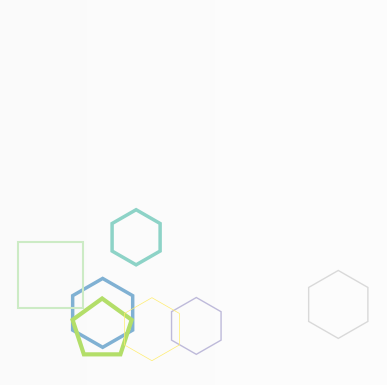[{"shape": "hexagon", "thickness": 2.5, "radius": 0.36, "center": [0.351, 0.384]}, {"shape": "hexagon", "thickness": 1, "radius": 0.37, "center": [0.507, 0.153]}, {"shape": "hexagon", "thickness": 2.5, "radius": 0.45, "center": [0.265, 0.187]}, {"shape": "pentagon", "thickness": 3, "radius": 0.4, "center": [0.264, 0.144]}, {"shape": "hexagon", "thickness": 1, "radius": 0.44, "center": [0.873, 0.209]}, {"shape": "square", "thickness": 1.5, "radius": 0.42, "center": [0.13, 0.285]}, {"shape": "hexagon", "thickness": 0.5, "radius": 0.41, "center": [0.392, 0.145]}]